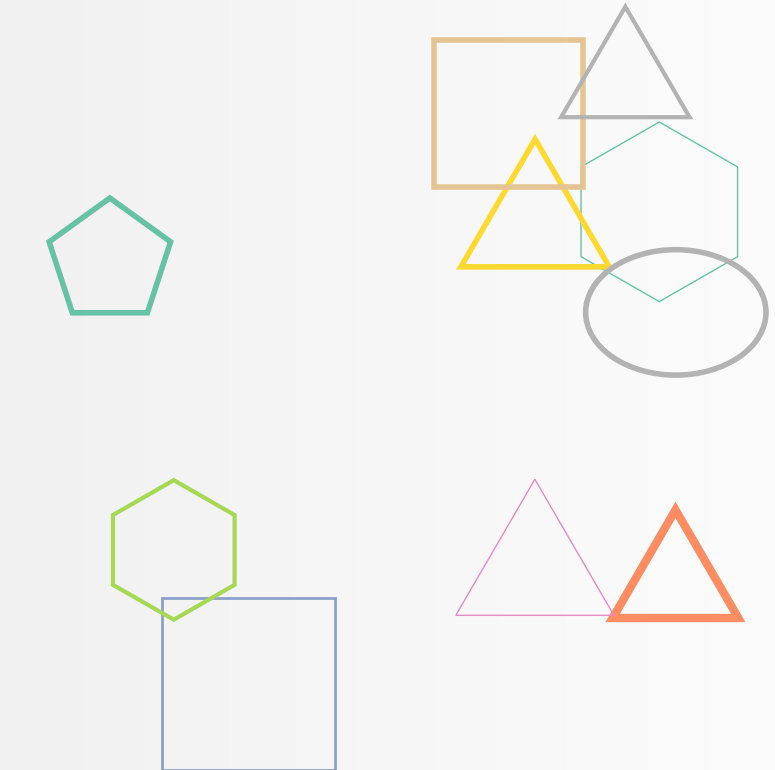[{"shape": "hexagon", "thickness": 0.5, "radius": 0.58, "center": [0.851, 0.725]}, {"shape": "pentagon", "thickness": 2, "radius": 0.41, "center": [0.142, 0.66]}, {"shape": "triangle", "thickness": 3, "radius": 0.47, "center": [0.872, 0.244]}, {"shape": "square", "thickness": 1, "radius": 0.56, "center": [0.321, 0.112]}, {"shape": "triangle", "thickness": 0.5, "radius": 0.59, "center": [0.69, 0.26]}, {"shape": "hexagon", "thickness": 1.5, "radius": 0.45, "center": [0.224, 0.286]}, {"shape": "triangle", "thickness": 2, "radius": 0.55, "center": [0.69, 0.709]}, {"shape": "square", "thickness": 2, "radius": 0.48, "center": [0.656, 0.853]}, {"shape": "triangle", "thickness": 1.5, "radius": 0.48, "center": [0.807, 0.896]}, {"shape": "oval", "thickness": 2, "radius": 0.58, "center": [0.872, 0.594]}]